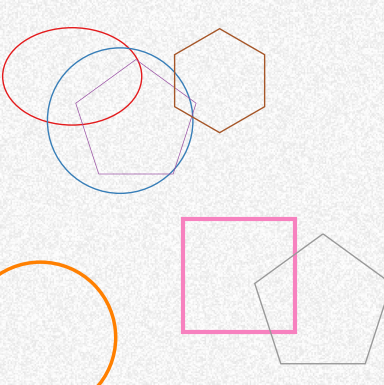[{"shape": "oval", "thickness": 1, "radius": 0.9, "center": [0.188, 0.802]}, {"shape": "circle", "thickness": 1, "radius": 0.94, "center": [0.312, 0.687]}, {"shape": "pentagon", "thickness": 0.5, "radius": 0.82, "center": [0.353, 0.681]}, {"shape": "circle", "thickness": 2.5, "radius": 0.98, "center": [0.105, 0.123]}, {"shape": "hexagon", "thickness": 1, "radius": 0.68, "center": [0.57, 0.79]}, {"shape": "square", "thickness": 3, "radius": 0.73, "center": [0.621, 0.284]}, {"shape": "pentagon", "thickness": 1, "radius": 0.93, "center": [0.839, 0.206]}]